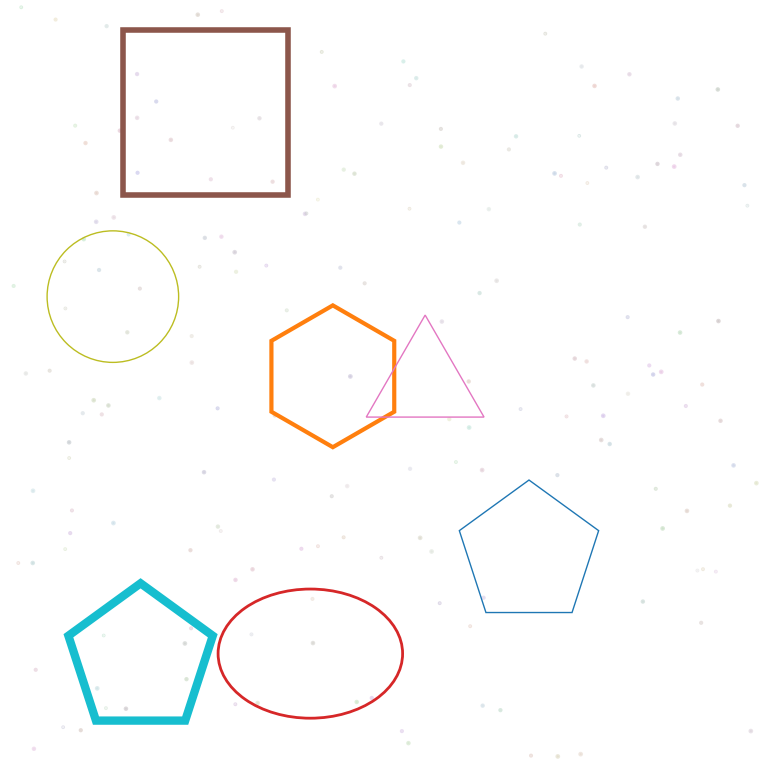[{"shape": "pentagon", "thickness": 0.5, "radius": 0.48, "center": [0.687, 0.281]}, {"shape": "hexagon", "thickness": 1.5, "radius": 0.46, "center": [0.432, 0.511]}, {"shape": "oval", "thickness": 1, "radius": 0.6, "center": [0.403, 0.151]}, {"shape": "square", "thickness": 2, "radius": 0.54, "center": [0.267, 0.854]}, {"shape": "triangle", "thickness": 0.5, "radius": 0.44, "center": [0.552, 0.502]}, {"shape": "circle", "thickness": 0.5, "radius": 0.43, "center": [0.147, 0.615]}, {"shape": "pentagon", "thickness": 3, "radius": 0.49, "center": [0.183, 0.144]}]